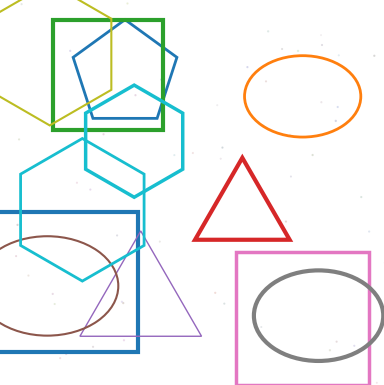[{"shape": "square", "thickness": 3, "radius": 0.91, "center": [0.176, 0.267]}, {"shape": "pentagon", "thickness": 2, "radius": 0.71, "center": [0.325, 0.807]}, {"shape": "oval", "thickness": 2, "radius": 0.76, "center": [0.786, 0.75]}, {"shape": "square", "thickness": 3, "radius": 0.72, "center": [0.281, 0.806]}, {"shape": "triangle", "thickness": 3, "radius": 0.71, "center": [0.629, 0.448]}, {"shape": "triangle", "thickness": 1, "radius": 0.91, "center": [0.366, 0.218]}, {"shape": "oval", "thickness": 1.5, "radius": 0.92, "center": [0.123, 0.257]}, {"shape": "square", "thickness": 2.5, "radius": 0.87, "center": [0.786, 0.173]}, {"shape": "oval", "thickness": 3, "radius": 0.84, "center": [0.827, 0.18]}, {"shape": "hexagon", "thickness": 1.5, "radius": 0.92, "center": [0.129, 0.859]}, {"shape": "hexagon", "thickness": 2.5, "radius": 0.73, "center": [0.349, 0.633]}, {"shape": "hexagon", "thickness": 2, "radius": 0.93, "center": [0.214, 0.455]}]